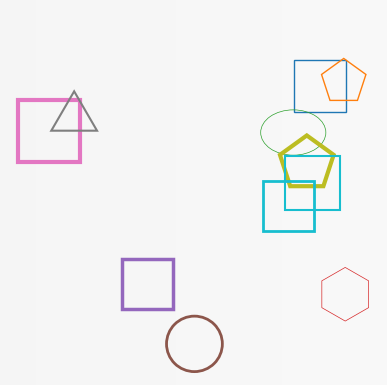[{"shape": "square", "thickness": 1, "radius": 0.34, "center": [0.827, 0.776]}, {"shape": "pentagon", "thickness": 1, "radius": 0.3, "center": [0.887, 0.788]}, {"shape": "oval", "thickness": 0.5, "radius": 0.42, "center": [0.757, 0.656]}, {"shape": "hexagon", "thickness": 0.5, "radius": 0.35, "center": [0.891, 0.236]}, {"shape": "square", "thickness": 2.5, "radius": 0.33, "center": [0.381, 0.262]}, {"shape": "circle", "thickness": 2, "radius": 0.36, "center": [0.502, 0.107]}, {"shape": "square", "thickness": 3, "radius": 0.4, "center": [0.127, 0.66]}, {"shape": "triangle", "thickness": 1.5, "radius": 0.34, "center": [0.191, 0.695]}, {"shape": "pentagon", "thickness": 3, "radius": 0.36, "center": [0.792, 0.575]}, {"shape": "square", "thickness": 1.5, "radius": 0.35, "center": [0.806, 0.525]}, {"shape": "square", "thickness": 2, "radius": 0.33, "center": [0.744, 0.465]}]